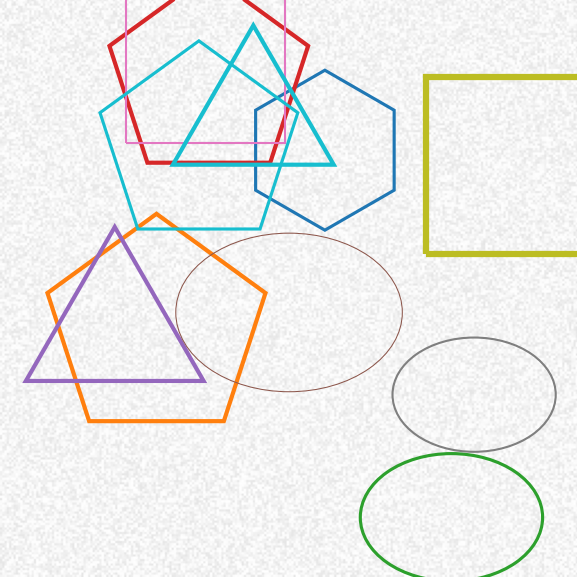[{"shape": "hexagon", "thickness": 1.5, "radius": 0.69, "center": [0.563, 0.739]}, {"shape": "pentagon", "thickness": 2, "radius": 0.99, "center": [0.271, 0.43]}, {"shape": "oval", "thickness": 1.5, "radius": 0.79, "center": [0.782, 0.103]}, {"shape": "pentagon", "thickness": 2, "radius": 0.9, "center": [0.362, 0.864]}, {"shape": "triangle", "thickness": 2, "radius": 0.89, "center": [0.199, 0.428]}, {"shape": "oval", "thickness": 0.5, "radius": 0.98, "center": [0.501, 0.458]}, {"shape": "square", "thickness": 1, "radius": 0.69, "center": [0.356, 0.889]}, {"shape": "oval", "thickness": 1, "radius": 0.71, "center": [0.821, 0.316]}, {"shape": "square", "thickness": 3, "radius": 0.77, "center": [0.89, 0.713]}, {"shape": "triangle", "thickness": 2, "radius": 0.8, "center": [0.439, 0.794]}, {"shape": "pentagon", "thickness": 1.5, "radius": 0.9, "center": [0.344, 0.748]}]